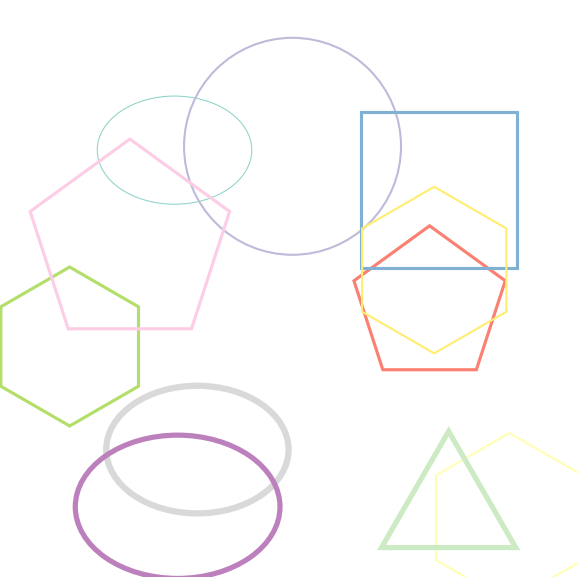[{"shape": "oval", "thickness": 0.5, "radius": 0.67, "center": [0.302, 0.739]}, {"shape": "hexagon", "thickness": 1, "radius": 0.73, "center": [0.882, 0.103]}, {"shape": "circle", "thickness": 1, "radius": 0.94, "center": [0.507, 0.746]}, {"shape": "pentagon", "thickness": 1.5, "radius": 0.69, "center": [0.744, 0.47]}, {"shape": "square", "thickness": 1.5, "radius": 0.67, "center": [0.76, 0.67]}, {"shape": "hexagon", "thickness": 1.5, "radius": 0.69, "center": [0.121, 0.399]}, {"shape": "pentagon", "thickness": 1.5, "radius": 0.91, "center": [0.225, 0.577]}, {"shape": "oval", "thickness": 3, "radius": 0.79, "center": [0.342, 0.221]}, {"shape": "oval", "thickness": 2.5, "radius": 0.89, "center": [0.308, 0.122]}, {"shape": "triangle", "thickness": 2.5, "radius": 0.67, "center": [0.777, 0.118]}, {"shape": "hexagon", "thickness": 1, "radius": 0.72, "center": [0.752, 0.531]}]